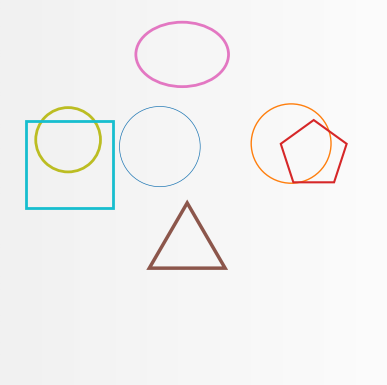[{"shape": "circle", "thickness": 0.5, "radius": 0.52, "center": [0.413, 0.619]}, {"shape": "circle", "thickness": 1, "radius": 0.52, "center": [0.751, 0.627]}, {"shape": "pentagon", "thickness": 1.5, "radius": 0.45, "center": [0.81, 0.599]}, {"shape": "triangle", "thickness": 2.5, "radius": 0.56, "center": [0.483, 0.36]}, {"shape": "oval", "thickness": 2, "radius": 0.6, "center": [0.47, 0.859]}, {"shape": "circle", "thickness": 2, "radius": 0.42, "center": [0.176, 0.637]}, {"shape": "square", "thickness": 2, "radius": 0.56, "center": [0.18, 0.572]}]